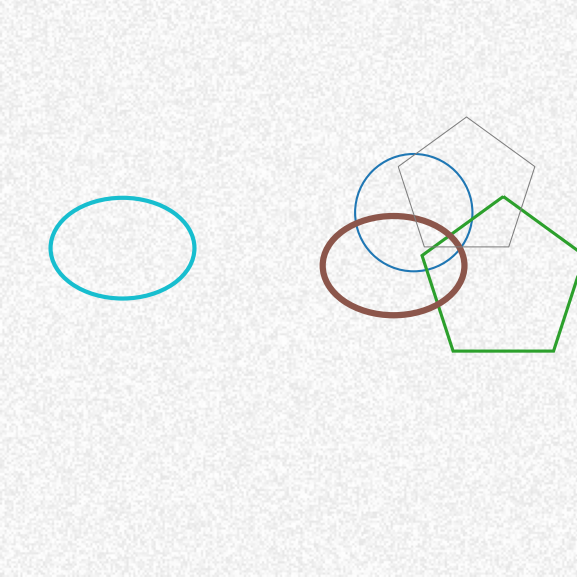[{"shape": "circle", "thickness": 1, "radius": 0.51, "center": [0.716, 0.631]}, {"shape": "pentagon", "thickness": 1.5, "radius": 0.74, "center": [0.872, 0.511]}, {"shape": "oval", "thickness": 3, "radius": 0.61, "center": [0.682, 0.539]}, {"shape": "pentagon", "thickness": 0.5, "radius": 0.62, "center": [0.808, 0.672]}, {"shape": "oval", "thickness": 2, "radius": 0.62, "center": [0.212, 0.569]}]